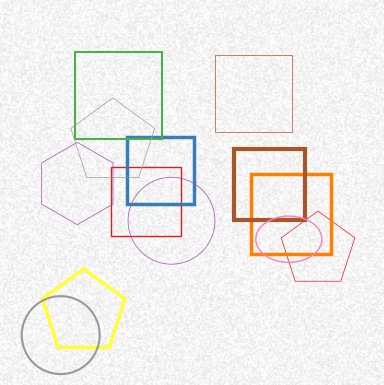[{"shape": "pentagon", "thickness": 0.5, "radius": 0.5, "center": [0.826, 0.351]}, {"shape": "square", "thickness": 1, "radius": 0.45, "center": [0.379, 0.477]}, {"shape": "square", "thickness": 2.5, "radius": 0.43, "center": [0.418, 0.557]}, {"shape": "square", "thickness": 1.5, "radius": 0.56, "center": [0.309, 0.751]}, {"shape": "circle", "thickness": 0.5, "radius": 0.56, "center": [0.446, 0.427]}, {"shape": "hexagon", "thickness": 0.5, "radius": 0.53, "center": [0.201, 0.523]}, {"shape": "square", "thickness": 2.5, "radius": 0.52, "center": [0.756, 0.445]}, {"shape": "pentagon", "thickness": 2.5, "radius": 0.56, "center": [0.217, 0.189]}, {"shape": "square", "thickness": 0.5, "radius": 0.5, "center": [0.658, 0.756]}, {"shape": "square", "thickness": 3, "radius": 0.46, "center": [0.7, 0.522]}, {"shape": "oval", "thickness": 1, "radius": 0.43, "center": [0.75, 0.379]}, {"shape": "pentagon", "thickness": 0.5, "radius": 0.57, "center": [0.293, 0.631]}, {"shape": "circle", "thickness": 1.5, "radius": 0.51, "center": [0.158, 0.13]}]